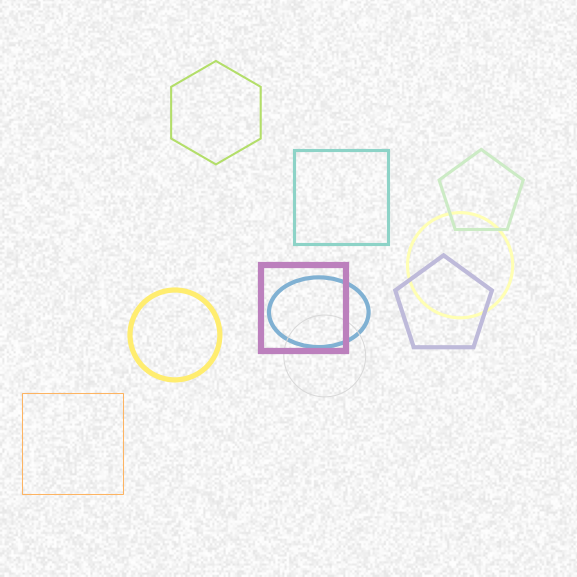[{"shape": "square", "thickness": 1.5, "radius": 0.41, "center": [0.59, 0.658]}, {"shape": "circle", "thickness": 1.5, "radius": 0.46, "center": [0.797, 0.54]}, {"shape": "pentagon", "thickness": 2, "radius": 0.44, "center": [0.768, 0.469]}, {"shape": "oval", "thickness": 2, "radius": 0.43, "center": [0.552, 0.458]}, {"shape": "square", "thickness": 0.5, "radius": 0.43, "center": [0.126, 0.231]}, {"shape": "hexagon", "thickness": 1, "radius": 0.45, "center": [0.374, 0.804]}, {"shape": "circle", "thickness": 0.5, "radius": 0.35, "center": [0.562, 0.383]}, {"shape": "square", "thickness": 3, "radius": 0.37, "center": [0.526, 0.466]}, {"shape": "pentagon", "thickness": 1.5, "radius": 0.38, "center": [0.833, 0.664]}, {"shape": "circle", "thickness": 2.5, "radius": 0.39, "center": [0.303, 0.419]}]